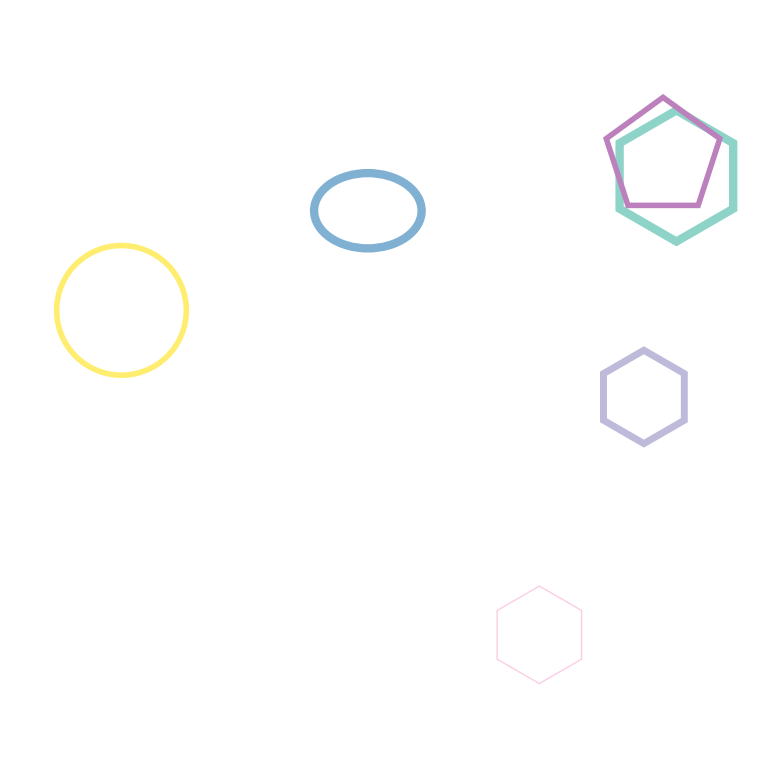[{"shape": "hexagon", "thickness": 3, "radius": 0.43, "center": [0.878, 0.771]}, {"shape": "hexagon", "thickness": 2.5, "radius": 0.3, "center": [0.836, 0.485]}, {"shape": "oval", "thickness": 3, "radius": 0.35, "center": [0.478, 0.726]}, {"shape": "hexagon", "thickness": 0.5, "radius": 0.32, "center": [0.7, 0.176]}, {"shape": "pentagon", "thickness": 2, "radius": 0.39, "center": [0.861, 0.796]}, {"shape": "circle", "thickness": 2, "radius": 0.42, "center": [0.158, 0.597]}]